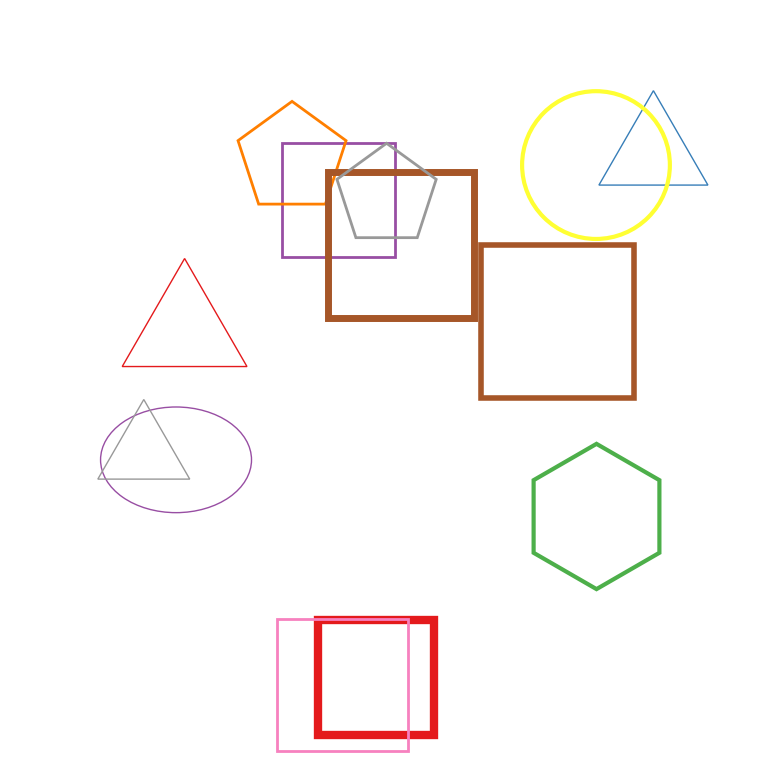[{"shape": "triangle", "thickness": 0.5, "radius": 0.47, "center": [0.24, 0.571]}, {"shape": "square", "thickness": 3, "radius": 0.38, "center": [0.489, 0.12]}, {"shape": "triangle", "thickness": 0.5, "radius": 0.41, "center": [0.849, 0.801]}, {"shape": "hexagon", "thickness": 1.5, "radius": 0.47, "center": [0.775, 0.329]}, {"shape": "oval", "thickness": 0.5, "radius": 0.49, "center": [0.229, 0.403]}, {"shape": "square", "thickness": 1, "radius": 0.37, "center": [0.44, 0.74]}, {"shape": "pentagon", "thickness": 1, "radius": 0.37, "center": [0.379, 0.795]}, {"shape": "circle", "thickness": 1.5, "radius": 0.48, "center": [0.774, 0.786]}, {"shape": "square", "thickness": 2.5, "radius": 0.48, "center": [0.521, 0.682]}, {"shape": "square", "thickness": 2, "radius": 0.5, "center": [0.724, 0.583]}, {"shape": "square", "thickness": 1, "radius": 0.43, "center": [0.445, 0.11]}, {"shape": "triangle", "thickness": 0.5, "radius": 0.34, "center": [0.187, 0.412]}, {"shape": "pentagon", "thickness": 1, "radius": 0.34, "center": [0.502, 0.746]}]